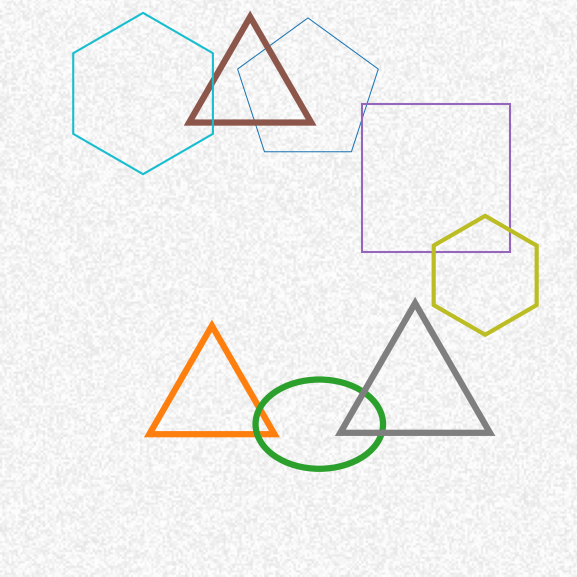[{"shape": "pentagon", "thickness": 0.5, "radius": 0.64, "center": [0.533, 0.84]}, {"shape": "triangle", "thickness": 3, "radius": 0.63, "center": [0.367, 0.31]}, {"shape": "oval", "thickness": 3, "radius": 0.55, "center": [0.553, 0.265]}, {"shape": "square", "thickness": 1, "radius": 0.64, "center": [0.755, 0.691]}, {"shape": "triangle", "thickness": 3, "radius": 0.61, "center": [0.433, 0.848]}, {"shape": "triangle", "thickness": 3, "radius": 0.75, "center": [0.719, 0.324]}, {"shape": "hexagon", "thickness": 2, "radius": 0.51, "center": [0.84, 0.522]}, {"shape": "hexagon", "thickness": 1, "radius": 0.7, "center": [0.248, 0.837]}]